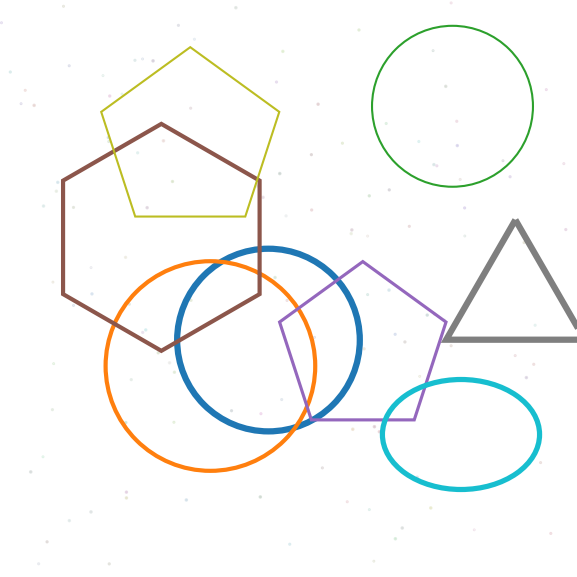[{"shape": "circle", "thickness": 3, "radius": 0.79, "center": [0.465, 0.41]}, {"shape": "circle", "thickness": 2, "radius": 0.91, "center": [0.364, 0.365]}, {"shape": "circle", "thickness": 1, "radius": 0.7, "center": [0.784, 0.815]}, {"shape": "pentagon", "thickness": 1.5, "radius": 0.76, "center": [0.628, 0.395]}, {"shape": "hexagon", "thickness": 2, "radius": 0.98, "center": [0.279, 0.588]}, {"shape": "triangle", "thickness": 3, "radius": 0.69, "center": [0.892, 0.48]}, {"shape": "pentagon", "thickness": 1, "radius": 0.81, "center": [0.329, 0.755]}, {"shape": "oval", "thickness": 2.5, "radius": 0.68, "center": [0.798, 0.247]}]